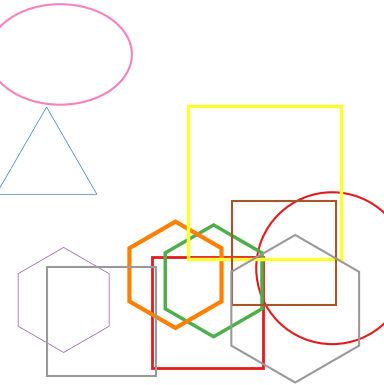[{"shape": "square", "thickness": 2, "radius": 0.72, "center": [0.54, 0.189]}, {"shape": "circle", "thickness": 1.5, "radius": 0.99, "center": [0.863, 0.303]}, {"shape": "triangle", "thickness": 0.5, "radius": 0.76, "center": [0.121, 0.571]}, {"shape": "hexagon", "thickness": 2.5, "radius": 0.73, "center": [0.555, 0.271]}, {"shape": "hexagon", "thickness": 0.5, "radius": 0.68, "center": [0.165, 0.221]}, {"shape": "hexagon", "thickness": 3, "radius": 0.69, "center": [0.456, 0.286]}, {"shape": "square", "thickness": 2.5, "radius": 1.0, "center": [0.687, 0.526]}, {"shape": "square", "thickness": 1.5, "radius": 0.68, "center": [0.738, 0.343]}, {"shape": "oval", "thickness": 1.5, "radius": 0.93, "center": [0.156, 0.859]}, {"shape": "square", "thickness": 1.5, "radius": 0.71, "center": [0.264, 0.165]}, {"shape": "hexagon", "thickness": 1.5, "radius": 0.96, "center": [0.767, 0.198]}]